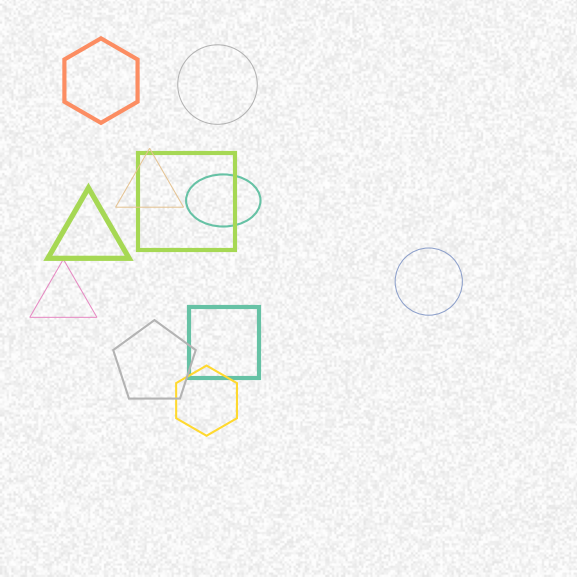[{"shape": "square", "thickness": 2, "radius": 0.31, "center": [0.388, 0.406]}, {"shape": "oval", "thickness": 1, "radius": 0.32, "center": [0.387, 0.652]}, {"shape": "hexagon", "thickness": 2, "radius": 0.37, "center": [0.175, 0.86]}, {"shape": "circle", "thickness": 0.5, "radius": 0.29, "center": [0.742, 0.511]}, {"shape": "triangle", "thickness": 0.5, "radius": 0.34, "center": [0.11, 0.483]}, {"shape": "triangle", "thickness": 2.5, "radius": 0.41, "center": [0.153, 0.592]}, {"shape": "square", "thickness": 2, "radius": 0.42, "center": [0.323, 0.65]}, {"shape": "hexagon", "thickness": 1, "radius": 0.3, "center": [0.358, 0.305]}, {"shape": "triangle", "thickness": 0.5, "radius": 0.34, "center": [0.259, 0.674]}, {"shape": "pentagon", "thickness": 1, "radius": 0.38, "center": [0.267, 0.37]}, {"shape": "circle", "thickness": 0.5, "radius": 0.34, "center": [0.377, 0.853]}]